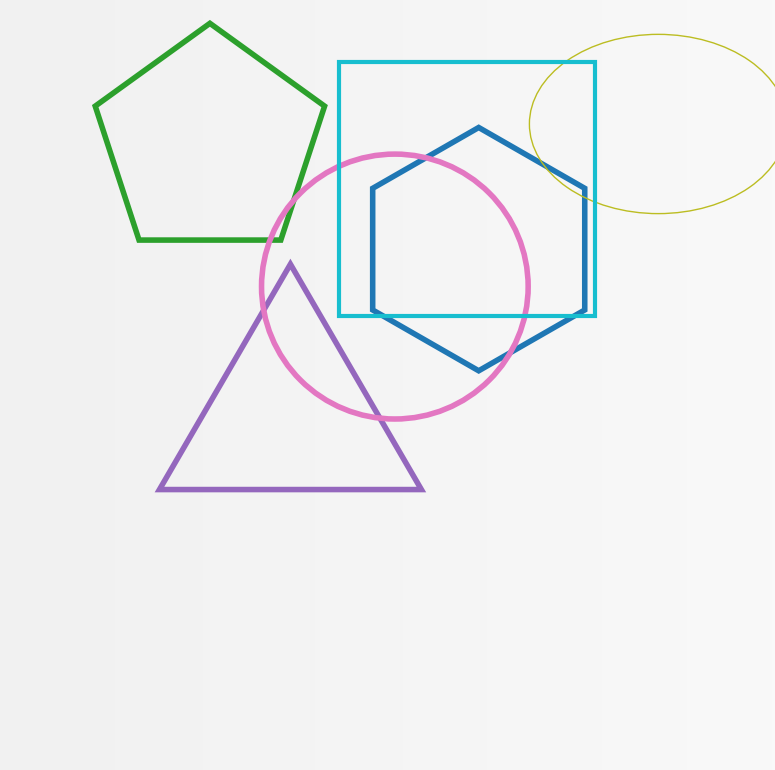[{"shape": "hexagon", "thickness": 2, "radius": 0.79, "center": [0.618, 0.676]}, {"shape": "pentagon", "thickness": 2, "radius": 0.78, "center": [0.271, 0.814]}, {"shape": "triangle", "thickness": 2, "radius": 0.98, "center": [0.375, 0.462]}, {"shape": "circle", "thickness": 2, "radius": 0.86, "center": [0.509, 0.628]}, {"shape": "oval", "thickness": 0.5, "radius": 0.83, "center": [0.849, 0.839]}, {"shape": "square", "thickness": 1.5, "radius": 0.83, "center": [0.602, 0.755]}]